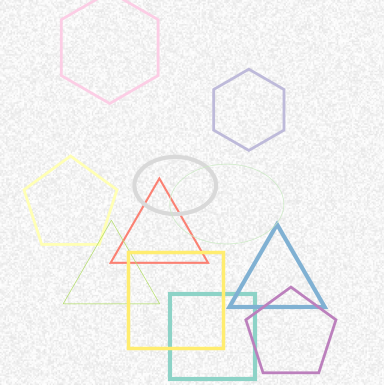[{"shape": "square", "thickness": 3, "radius": 0.55, "center": [0.551, 0.125]}, {"shape": "pentagon", "thickness": 2, "radius": 0.63, "center": [0.183, 0.468]}, {"shape": "hexagon", "thickness": 2, "radius": 0.53, "center": [0.646, 0.715]}, {"shape": "triangle", "thickness": 1.5, "radius": 0.73, "center": [0.414, 0.39]}, {"shape": "triangle", "thickness": 3, "radius": 0.71, "center": [0.72, 0.274]}, {"shape": "triangle", "thickness": 0.5, "radius": 0.72, "center": [0.289, 0.283]}, {"shape": "hexagon", "thickness": 2, "radius": 0.73, "center": [0.285, 0.876]}, {"shape": "oval", "thickness": 3, "radius": 0.53, "center": [0.455, 0.518]}, {"shape": "pentagon", "thickness": 2, "radius": 0.62, "center": [0.756, 0.131]}, {"shape": "oval", "thickness": 0.5, "radius": 0.74, "center": [0.589, 0.47]}, {"shape": "square", "thickness": 2.5, "radius": 0.62, "center": [0.455, 0.221]}]